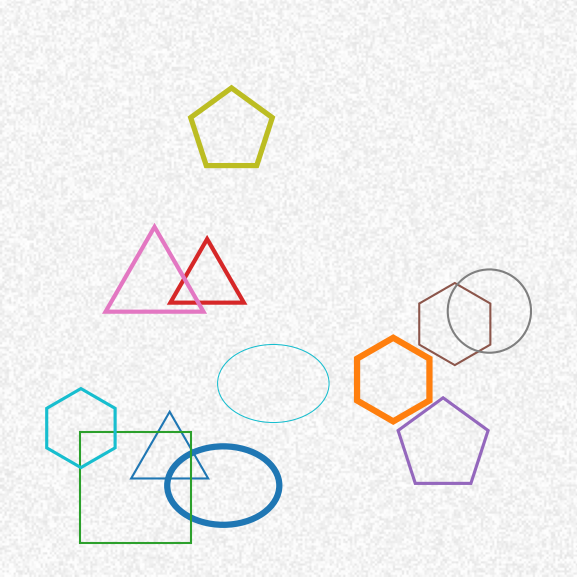[{"shape": "triangle", "thickness": 1, "radius": 0.39, "center": [0.294, 0.209]}, {"shape": "oval", "thickness": 3, "radius": 0.49, "center": [0.387, 0.158]}, {"shape": "hexagon", "thickness": 3, "radius": 0.36, "center": [0.681, 0.342]}, {"shape": "square", "thickness": 1, "radius": 0.48, "center": [0.235, 0.155]}, {"shape": "triangle", "thickness": 2, "radius": 0.37, "center": [0.359, 0.512]}, {"shape": "pentagon", "thickness": 1.5, "radius": 0.41, "center": [0.767, 0.228]}, {"shape": "hexagon", "thickness": 1, "radius": 0.36, "center": [0.788, 0.438]}, {"shape": "triangle", "thickness": 2, "radius": 0.49, "center": [0.268, 0.508]}, {"shape": "circle", "thickness": 1, "radius": 0.36, "center": [0.847, 0.46]}, {"shape": "pentagon", "thickness": 2.5, "radius": 0.37, "center": [0.401, 0.773]}, {"shape": "hexagon", "thickness": 1.5, "radius": 0.34, "center": [0.14, 0.258]}, {"shape": "oval", "thickness": 0.5, "radius": 0.48, "center": [0.473, 0.335]}]